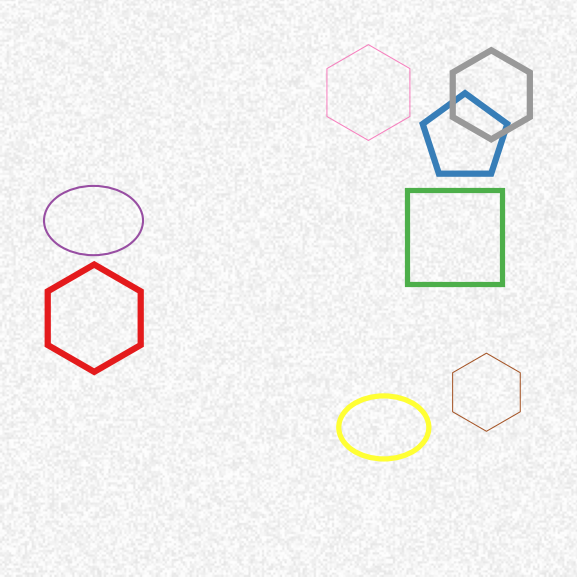[{"shape": "hexagon", "thickness": 3, "radius": 0.46, "center": [0.163, 0.448]}, {"shape": "pentagon", "thickness": 3, "radius": 0.39, "center": [0.805, 0.761]}, {"shape": "square", "thickness": 2.5, "radius": 0.41, "center": [0.787, 0.589]}, {"shape": "oval", "thickness": 1, "radius": 0.43, "center": [0.162, 0.617]}, {"shape": "oval", "thickness": 2.5, "radius": 0.39, "center": [0.665, 0.259]}, {"shape": "hexagon", "thickness": 0.5, "radius": 0.34, "center": [0.842, 0.32]}, {"shape": "hexagon", "thickness": 0.5, "radius": 0.41, "center": [0.638, 0.839]}, {"shape": "hexagon", "thickness": 3, "radius": 0.39, "center": [0.851, 0.835]}]